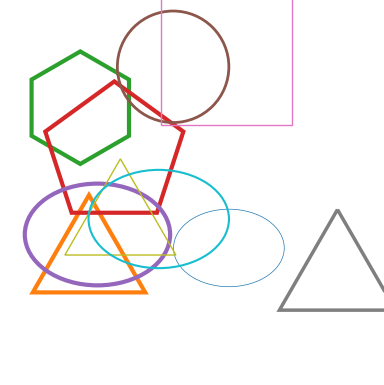[{"shape": "oval", "thickness": 0.5, "radius": 0.72, "center": [0.595, 0.356]}, {"shape": "triangle", "thickness": 3, "radius": 0.84, "center": [0.231, 0.325]}, {"shape": "hexagon", "thickness": 3, "radius": 0.73, "center": [0.209, 0.72]}, {"shape": "pentagon", "thickness": 3, "radius": 0.94, "center": [0.297, 0.6]}, {"shape": "oval", "thickness": 3, "radius": 0.94, "center": [0.253, 0.391]}, {"shape": "circle", "thickness": 2, "radius": 0.72, "center": [0.45, 0.827]}, {"shape": "square", "thickness": 1, "radius": 0.85, "center": [0.589, 0.847]}, {"shape": "triangle", "thickness": 2.5, "radius": 0.87, "center": [0.877, 0.282]}, {"shape": "triangle", "thickness": 1, "radius": 0.83, "center": [0.313, 0.421]}, {"shape": "oval", "thickness": 1.5, "radius": 0.91, "center": [0.412, 0.431]}]